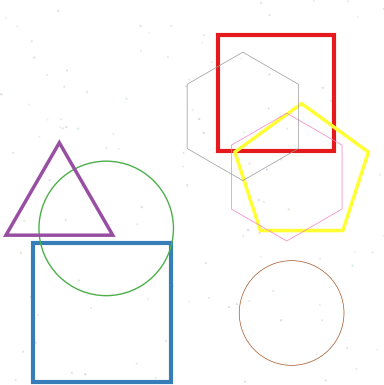[{"shape": "square", "thickness": 3, "radius": 0.75, "center": [0.717, 0.757]}, {"shape": "square", "thickness": 3, "radius": 0.9, "center": [0.264, 0.188]}, {"shape": "circle", "thickness": 1, "radius": 0.87, "center": [0.276, 0.407]}, {"shape": "triangle", "thickness": 2.5, "radius": 0.8, "center": [0.154, 0.469]}, {"shape": "pentagon", "thickness": 2.5, "radius": 0.91, "center": [0.783, 0.549]}, {"shape": "circle", "thickness": 0.5, "radius": 0.68, "center": [0.757, 0.187]}, {"shape": "hexagon", "thickness": 0.5, "radius": 0.83, "center": [0.745, 0.54]}, {"shape": "hexagon", "thickness": 0.5, "radius": 0.83, "center": [0.631, 0.698]}]